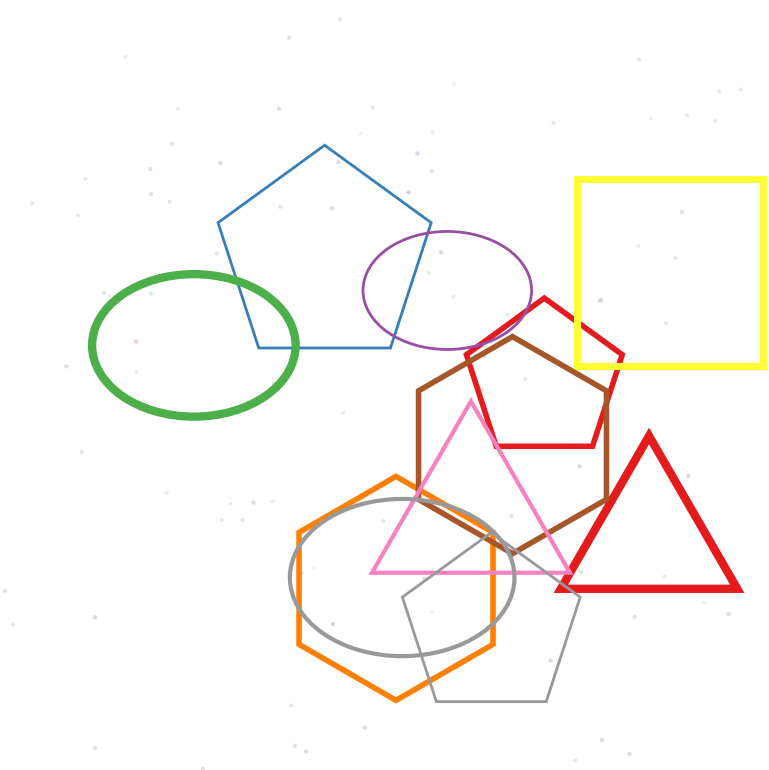[{"shape": "pentagon", "thickness": 2, "radius": 0.53, "center": [0.707, 0.506]}, {"shape": "triangle", "thickness": 3, "radius": 0.66, "center": [0.843, 0.301]}, {"shape": "pentagon", "thickness": 1, "radius": 0.73, "center": [0.422, 0.666]}, {"shape": "oval", "thickness": 3, "radius": 0.66, "center": [0.252, 0.551]}, {"shape": "oval", "thickness": 1, "radius": 0.55, "center": [0.581, 0.623]}, {"shape": "hexagon", "thickness": 2, "radius": 0.73, "center": [0.514, 0.236]}, {"shape": "square", "thickness": 2.5, "radius": 0.61, "center": [0.87, 0.646]}, {"shape": "hexagon", "thickness": 2, "radius": 0.7, "center": [0.666, 0.422]}, {"shape": "triangle", "thickness": 1.5, "radius": 0.74, "center": [0.612, 0.33]}, {"shape": "oval", "thickness": 1.5, "radius": 0.73, "center": [0.522, 0.25]}, {"shape": "pentagon", "thickness": 1, "radius": 0.61, "center": [0.638, 0.187]}]